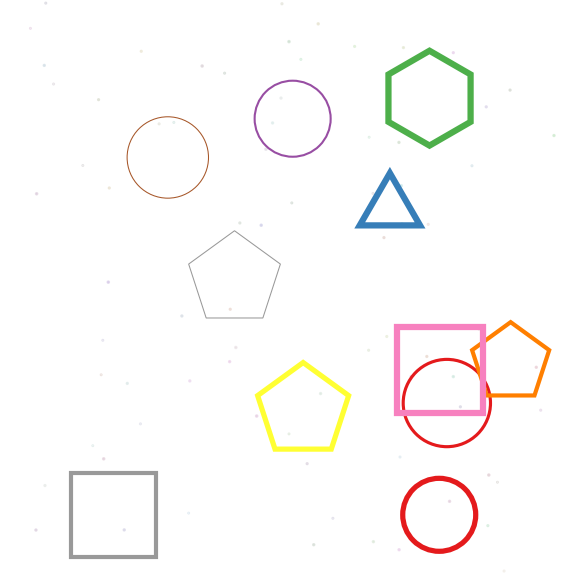[{"shape": "circle", "thickness": 2.5, "radius": 0.32, "center": [0.761, 0.108]}, {"shape": "circle", "thickness": 1.5, "radius": 0.38, "center": [0.774, 0.301]}, {"shape": "triangle", "thickness": 3, "radius": 0.3, "center": [0.675, 0.639]}, {"shape": "hexagon", "thickness": 3, "radius": 0.41, "center": [0.744, 0.829]}, {"shape": "circle", "thickness": 1, "radius": 0.33, "center": [0.507, 0.794]}, {"shape": "pentagon", "thickness": 2, "radius": 0.35, "center": [0.884, 0.371]}, {"shape": "pentagon", "thickness": 2.5, "radius": 0.41, "center": [0.525, 0.288]}, {"shape": "circle", "thickness": 0.5, "radius": 0.35, "center": [0.291, 0.726]}, {"shape": "square", "thickness": 3, "radius": 0.37, "center": [0.762, 0.358]}, {"shape": "pentagon", "thickness": 0.5, "radius": 0.42, "center": [0.406, 0.516]}, {"shape": "square", "thickness": 2, "radius": 0.36, "center": [0.197, 0.107]}]